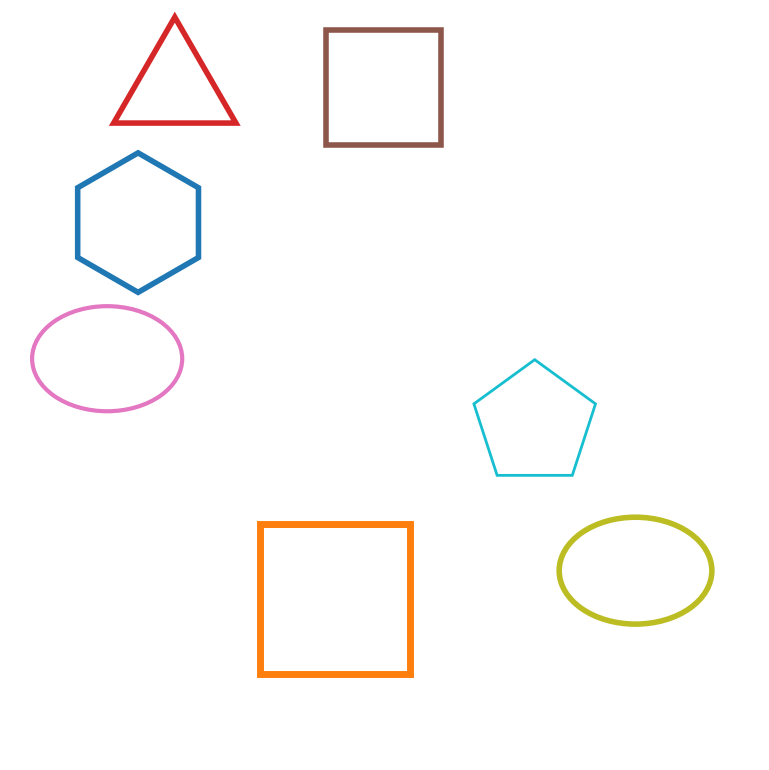[{"shape": "hexagon", "thickness": 2, "radius": 0.45, "center": [0.179, 0.711]}, {"shape": "square", "thickness": 2.5, "radius": 0.49, "center": [0.435, 0.222]}, {"shape": "triangle", "thickness": 2, "radius": 0.46, "center": [0.227, 0.886]}, {"shape": "square", "thickness": 2, "radius": 0.37, "center": [0.498, 0.887]}, {"shape": "oval", "thickness": 1.5, "radius": 0.49, "center": [0.139, 0.534]}, {"shape": "oval", "thickness": 2, "radius": 0.5, "center": [0.825, 0.259]}, {"shape": "pentagon", "thickness": 1, "radius": 0.42, "center": [0.694, 0.45]}]